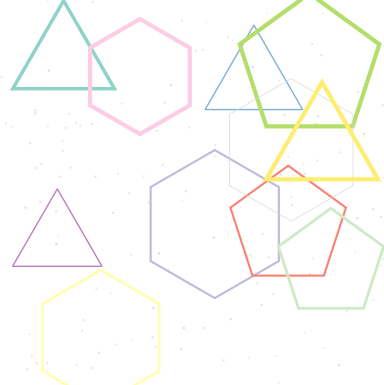[{"shape": "triangle", "thickness": 2.5, "radius": 0.76, "center": [0.165, 0.846]}, {"shape": "hexagon", "thickness": 2, "radius": 0.87, "center": [0.262, 0.124]}, {"shape": "hexagon", "thickness": 1.5, "radius": 0.96, "center": [0.558, 0.418]}, {"shape": "pentagon", "thickness": 1.5, "radius": 0.79, "center": [0.749, 0.412]}, {"shape": "triangle", "thickness": 1, "radius": 0.73, "center": [0.659, 0.789]}, {"shape": "pentagon", "thickness": 3, "radius": 0.95, "center": [0.804, 0.826]}, {"shape": "hexagon", "thickness": 3, "radius": 0.75, "center": [0.363, 0.801]}, {"shape": "hexagon", "thickness": 0.5, "radius": 0.93, "center": [0.757, 0.611]}, {"shape": "triangle", "thickness": 1, "radius": 0.67, "center": [0.149, 0.375]}, {"shape": "pentagon", "thickness": 2, "radius": 0.72, "center": [0.86, 0.315]}, {"shape": "triangle", "thickness": 3, "radius": 0.84, "center": [0.837, 0.618]}]